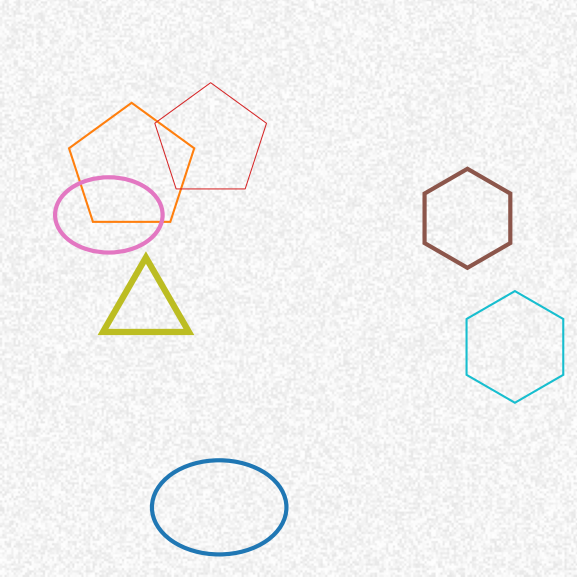[{"shape": "oval", "thickness": 2, "radius": 0.58, "center": [0.38, 0.121]}, {"shape": "pentagon", "thickness": 1, "radius": 0.57, "center": [0.228, 0.707]}, {"shape": "pentagon", "thickness": 0.5, "radius": 0.51, "center": [0.365, 0.754]}, {"shape": "hexagon", "thickness": 2, "radius": 0.43, "center": [0.809, 0.621]}, {"shape": "oval", "thickness": 2, "radius": 0.47, "center": [0.188, 0.627]}, {"shape": "triangle", "thickness": 3, "radius": 0.43, "center": [0.253, 0.467]}, {"shape": "hexagon", "thickness": 1, "radius": 0.48, "center": [0.892, 0.398]}]